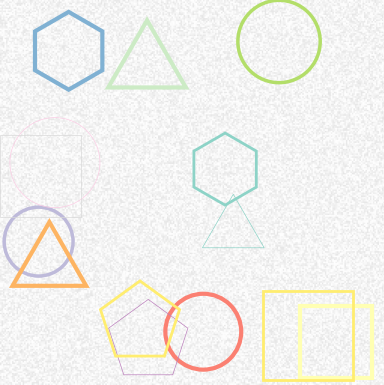[{"shape": "hexagon", "thickness": 2, "radius": 0.47, "center": [0.585, 0.561]}, {"shape": "triangle", "thickness": 0.5, "radius": 0.46, "center": [0.606, 0.403]}, {"shape": "square", "thickness": 3, "radius": 0.47, "center": [0.873, 0.111]}, {"shape": "circle", "thickness": 2.5, "radius": 0.45, "center": [0.1, 0.372]}, {"shape": "circle", "thickness": 3, "radius": 0.49, "center": [0.528, 0.138]}, {"shape": "hexagon", "thickness": 3, "radius": 0.51, "center": [0.178, 0.868]}, {"shape": "triangle", "thickness": 3, "radius": 0.55, "center": [0.128, 0.313]}, {"shape": "circle", "thickness": 2.5, "radius": 0.53, "center": [0.725, 0.892]}, {"shape": "circle", "thickness": 0.5, "radius": 0.58, "center": [0.143, 0.578]}, {"shape": "square", "thickness": 0.5, "radius": 0.53, "center": [0.105, 0.544]}, {"shape": "pentagon", "thickness": 0.5, "radius": 0.54, "center": [0.385, 0.114]}, {"shape": "triangle", "thickness": 3, "radius": 0.58, "center": [0.382, 0.831]}, {"shape": "square", "thickness": 2, "radius": 0.58, "center": [0.801, 0.129]}, {"shape": "pentagon", "thickness": 2, "radius": 0.54, "center": [0.364, 0.162]}]